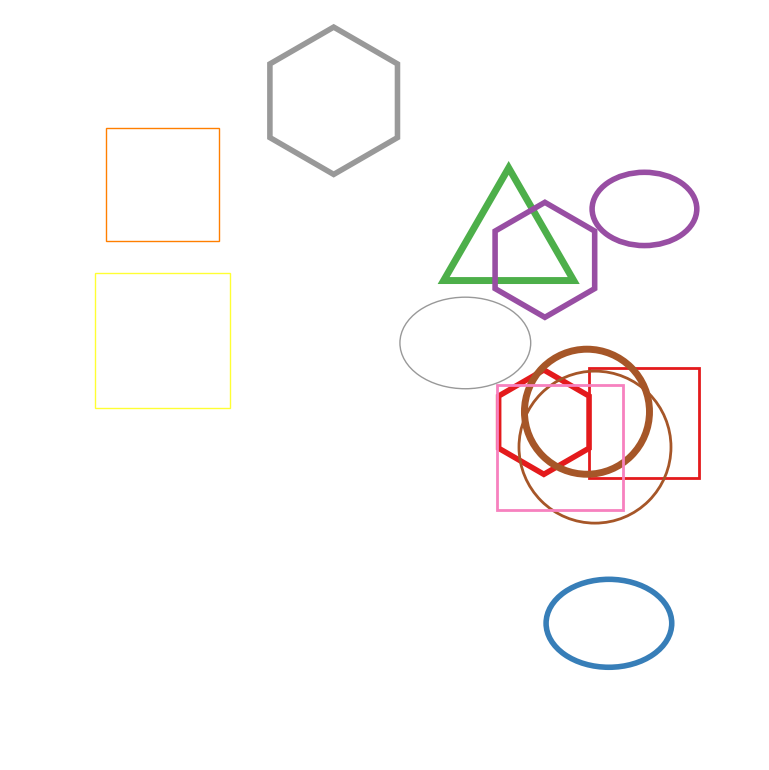[{"shape": "hexagon", "thickness": 2, "radius": 0.34, "center": [0.706, 0.452]}, {"shape": "square", "thickness": 1, "radius": 0.36, "center": [0.836, 0.451]}, {"shape": "oval", "thickness": 2, "radius": 0.41, "center": [0.791, 0.191]}, {"shape": "triangle", "thickness": 2.5, "radius": 0.49, "center": [0.661, 0.684]}, {"shape": "oval", "thickness": 2, "radius": 0.34, "center": [0.837, 0.729]}, {"shape": "hexagon", "thickness": 2, "radius": 0.37, "center": [0.708, 0.663]}, {"shape": "square", "thickness": 0.5, "radius": 0.36, "center": [0.211, 0.76]}, {"shape": "square", "thickness": 0.5, "radius": 0.44, "center": [0.211, 0.558]}, {"shape": "circle", "thickness": 2.5, "radius": 0.41, "center": [0.762, 0.465]}, {"shape": "circle", "thickness": 1, "radius": 0.49, "center": [0.773, 0.419]}, {"shape": "square", "thickness": 1, "radius": 0.41, "center": [0.727, 0.419]}, {"shape": "oval", "thickness": 0.5, "radius": 0.42, "center": [0.604, 0.555]}, {"shape": "hexagon", "thickness": 2, "radius": 0.48, "center": [0.433, 0.869]}]